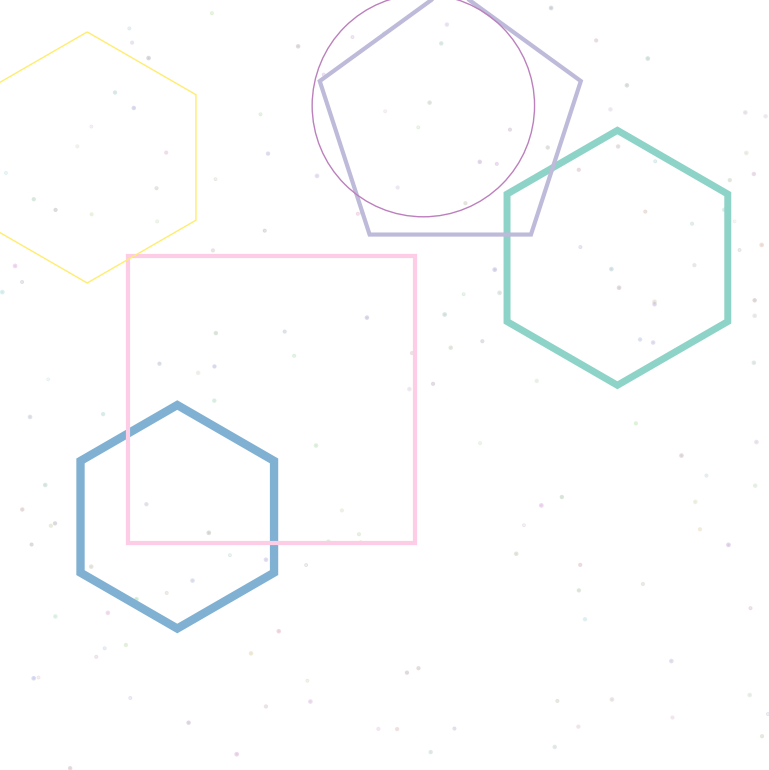[{"shape": "hexagon", "thickness": 2.5, "radius": 0.83, "center": [0.802, 0.665]}, {"shape": "pentagon", "thickness": 1.5, "radius": 0.89, "center": [0.585, 0.84]}, {"shape": "hexagon", "thickness": 3, "radius": 0.73, "center": [0.23, 0.329]}, {"shape": "square", "thickness": 1.5, "radius": 0.93, "center": [0.353, 0.481]}, {"shape": "circle", "thickness": 0.5, "radius": 0.72, "center": [0.55, 0.863]}, {"shape": "hexagon", "thickness": 0.5, "radius": 0.82, "center": [0.113, 0.796]}]